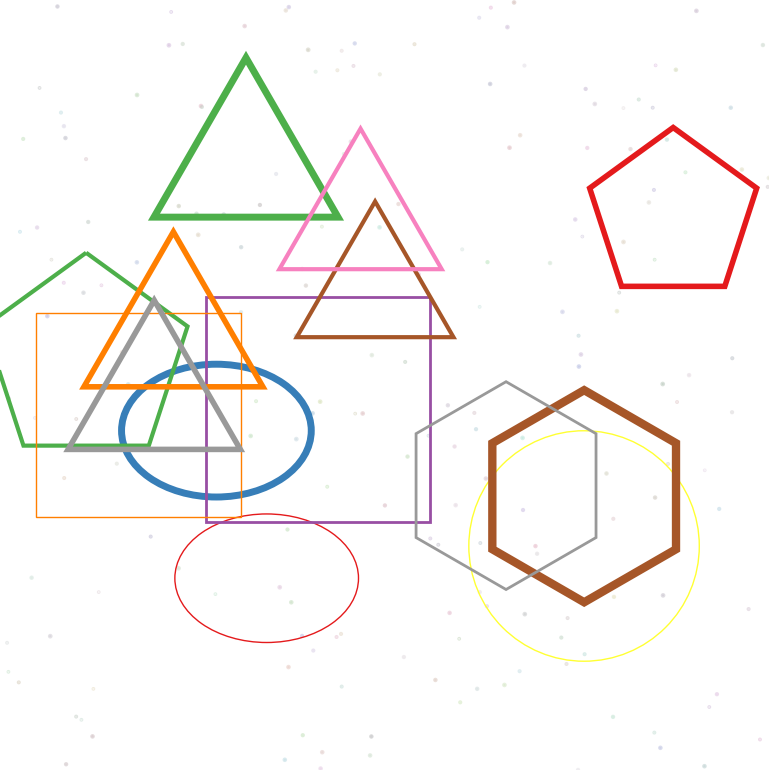[{"shape": "oval", "thickness": 0.5, "radius": 0.6, "center": [0.346, 0.249]}, {"shape": "pentagon", "thickness": 2, "radius": 0.57, "center": [0.874, 0.72]}, {"shape": "oval", "thickness": 2.5, "radius": 0.62, "center": [0.281, 0.441]}, {"shape": "triangle", "thickness": 2.5, "radius": 0.69, "center": [0.319, 0.787]}, {"shape": "pentagon", "thickness": 1.5, "radius": 0.69, "center": [0.112, 0.533]}, {"shape": "square", "thickness": 1, "radius": 0.73, "center": [0.413, 0.468]}, {"shape": "square", "thickness": 0.5, "radius": 0.66, "center": [0.18, 0.461]}, {"shape": "triangle", "thickness": 2, "radius": 0.67, "center": [0.225, 0.565]}, {"shape": "circle", "thickness": 0.5, "radius": 0.75, "center": [0.759, 0.291]}, {"shape": "hexagon", "thickness": 3, "radius": 0.69, "center": [0.759, 0.356]}, {"shape": "triangle", "thickness": 1.5, "radius": 0.59, "center": [0.487, 0.621]}, {"shape": "triangle", "thickness": 1.5, "radius": 0.61, "center": [0.468, 0.711]}, {"shape": "triangle", "thickness": 2, "radius": 0.65, "center": [0.2, 0.481]}, {"shape": "hexagon", "thickness": 1, "radius": 0.67, "center": [0.657, 0.369]}]